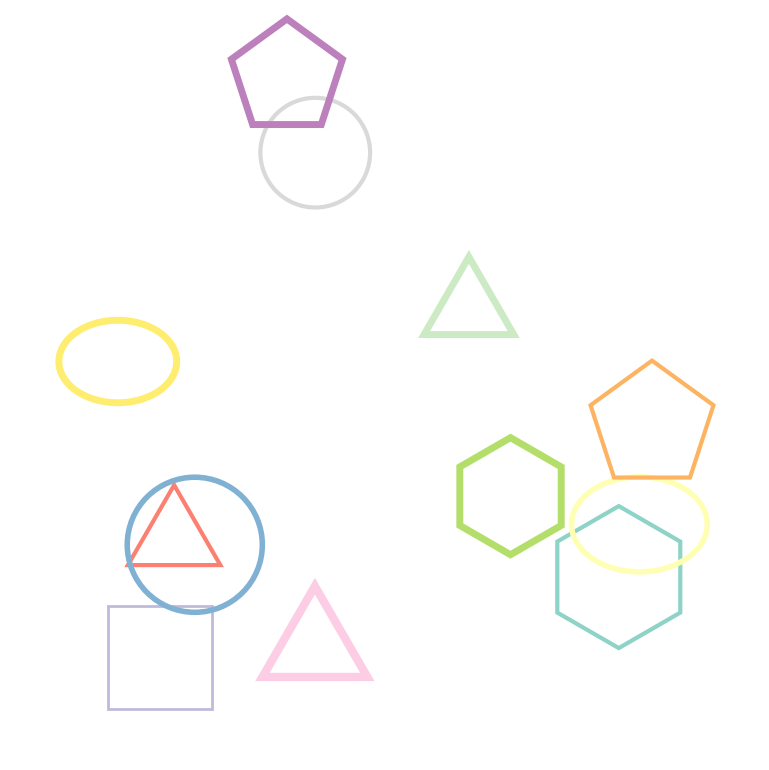[{"shape": "hexagon", "thickness": 1.5, "radius": 0.46, "center": [0.804, 0.251]}, {"shape": "oval", "thickness": 2, "radius": 0.44, "center": [0.83, 0.319]}, {"shape": "square", "thickness": 1, "radius": 0.34, "center": [0.208, 0.146]}, {"shape": "triangle", "thickness": 1.5, "radius": 0.35, "center": [0.226, 0.301]}, {"shape": "circle", "thickness": 2, "radius": 0.44, "center": [0.253, 0.293]}, {"shape": "pentagon", "thickness": 1.5, "radius": 0.42, "center": [0.847, 0.448]}, {"shape": "hexagon", "thickness": 2.5, "radius": 0.38, "center": [0.663, 0.356]}, {"shape": "triangle", "thickness": 3, "radius": 0.39, "center": [0.409, 0.16]}, {"shape": "circle", "thickness": 1.5, "radius": 0.36, "center": [0.409, 0.802]}, {"shape": "pentagon", "thickness": 2.5, "radius": 0.38, "center": [0.373, 0.9]}, {"shape": "triangle", "thickness": 2.5, "radius": 0.34, "center": [0.609, 0.599]}, {"shape": "oval", "thickness": 2.5, "radius": 0.38, "center": [0.153, 0.53]}]